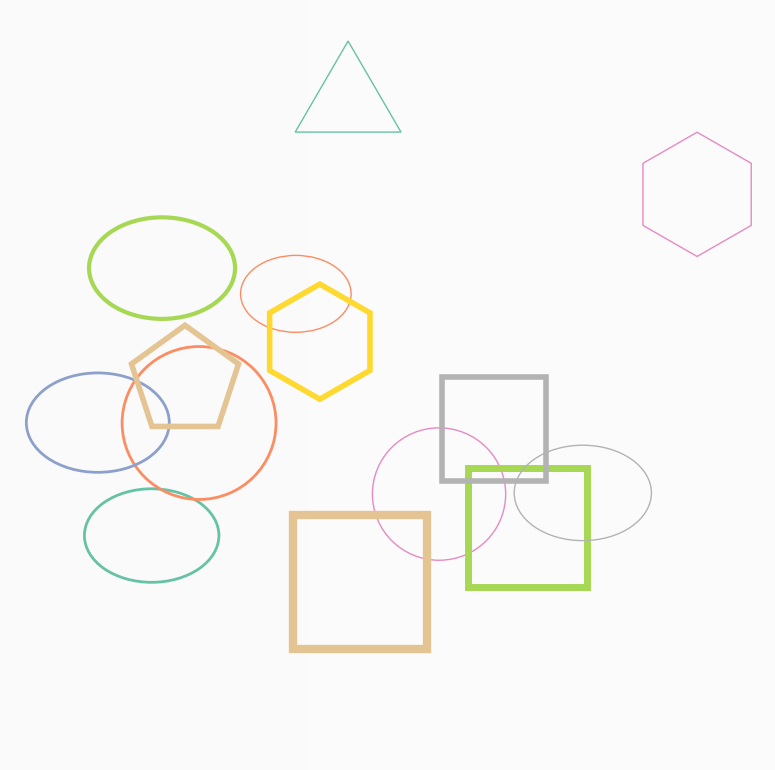[{"shape": "triangle", "thickness": 0.5, "radius": 0.39, "center": [0.449, 0.868]}, {"shape": "oval", "thickness": 1, "radius": 0.43, "center": [0.196, 0.304]}, {"shape": "circle", "thickness": 1, "radius": 0.5, "center": [0.257, 0.451]}, {"shape": "oval", "thickness": 0.5, "radius": 0.36, "center": [0.382, 0.618]}, {"shape": "oval", "thickness": 1, "radius": 0.46, "center": [0.126, 0.451]}, {"shape": "hexagon", "thickness": 0.5, "radius": 0.4, "center": [0.899, 0.748]}, {"shape": "circle", "thickness": 0.5, "radius": 0.43, "center": [0.567, 0.358]}, {"shape": "oval", "thickness": 1.5, "radius": 0.47, "center": [0.209, 0.652]}, {"shape": "square", "thickness": 2.5, "radius": 0.38, "center": [0.68, 0.315]}, {"shape": "hexagon", "thickness": 2, "radius": 0.37, "center": [0.413, 0.556]}, {"shape": "square", "thickness": 3, "radius": 0.43, "center": [0.464, 0.244]}, {"shape": "pentagon", "thickness": 2, "radius": 0.36, "center": [0.239, 0.505]}, {"shape": "oval", "thickness": 0.5, "radius": 0.44, "center": [0.752, 0.36]}, {"shape": "square", "thickness": 2, "radius": 0.34, "center": [0.637, 0.443]}]